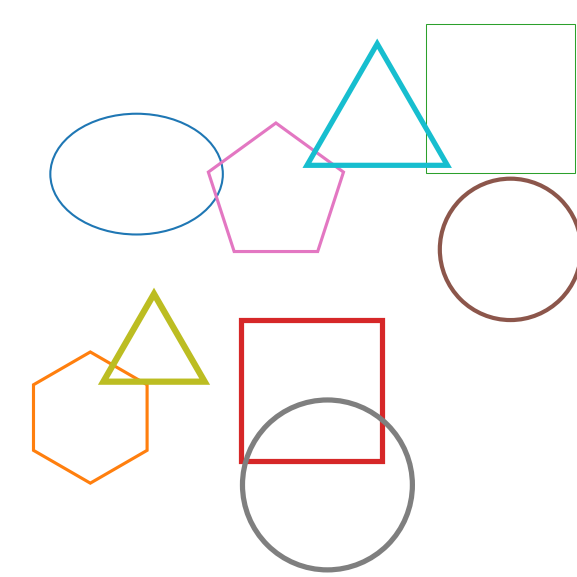[{"shape": "oval", "thickness": 1, "radius": 0.75, "center": [0.237, 0.698]}, {"shape": "hexagon", "thickness": 1.5, "radius": 0.57, "center": [0.156, 0.276]}, {"shape": "square", "thickness": 0.5, "radius": 0.64, "center": [0.866, 0.828]}, {"shape": "square", "thickness": 2.5, "radius": 0.61, "center": [0.54, 0.323]}, {"shape": "circle", "thickness": 2, "radius": 0.61, "center": [0.884, 0.567]}, {"shape": "pentagon", "thickness": 1.5, "radius": 0.62, "center": [0.478, 0.663]}, {"shape": "circle", "thickness": 2.5, "radius": 0.74, "center": [0.567, 0.159]}, {"shape": "triangle", "thickness": 3, "radius": 0.51, "center": [0.267, 0.389]}, {"shape": "triangle", "thickness": 2.5, "radius": 0.7, "center": [0.653, 0.783]}]